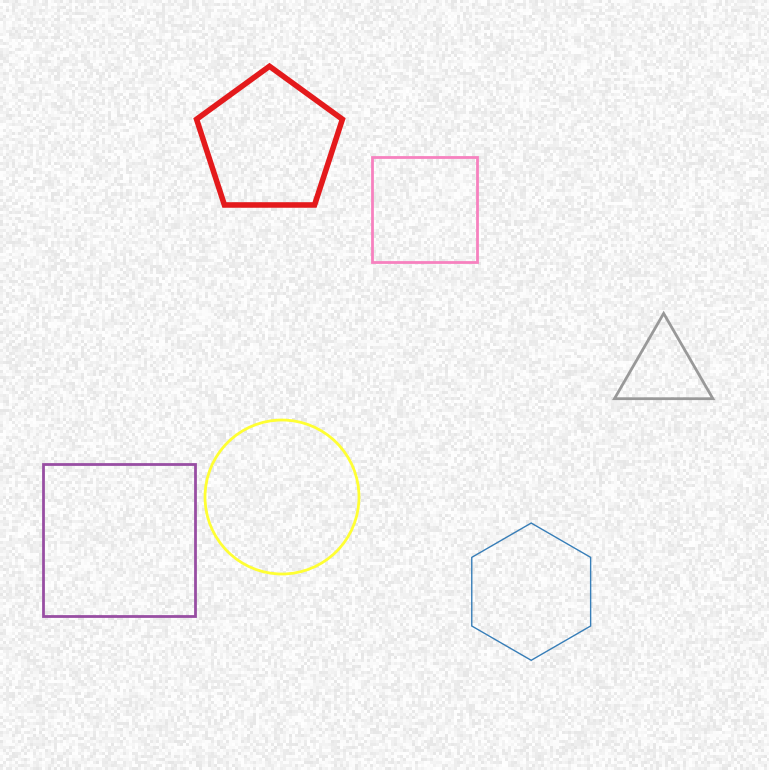[{"shape": "pentagon", "thickness": 2, "radius": 0.5, "center": [0.35, 0.814]}, {"shape": "hexagon", "thickness": 0.5, "radius": 0.45, "center": [0.69, 0.232]}, {"shape": "square", "thickness": 1, "radius": 0.49, "center": [0.154, 0.299]}, {"shape": "circle", "thickness": 1, "radius": 0.5, "center": [0.366, 0.355]}, {"shape": "square", "thickness": 1, "radius": 0.34, "center": [0.551, 0.728]}, {"shape": "triangle", "thickness": 1, "radius": 0.37, "center": [0.862, 0.519]}]